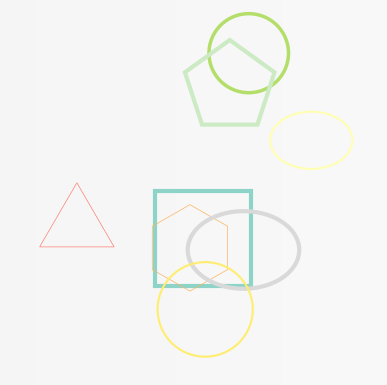[{"shape": "square", "thickness": 3, "radius": 0.62, "center": [0.523, 0.381]}, {"shape": "oval", "thickness": 1.5, "radius": 0.53, "center": [0.803, 0.636]}, {"shape": "triangle", "thickness": 0.5, "radius": 0.55, "center": [0.198, 0.414]}, {"shape": "hexagon", "thickness": 0.5, "radius": 0.56, "center": [0.49, 0.356]}, {"shape": "circle", "thickness": 2.5, "radius": 0.51, "center": [0.642, 0.862]}, {"shape": "oval", "thickness": 3, "radius": 0.72, "center": [0.628, 0.351]}, {"shape": "pentagon", "thickness": 3, "radius": 0.61, "center": [0.593, 0.775]}, {"shape": "circle", "thickness": 1.5, "radius": 0.61, "center": [0.529, 0.196]}]